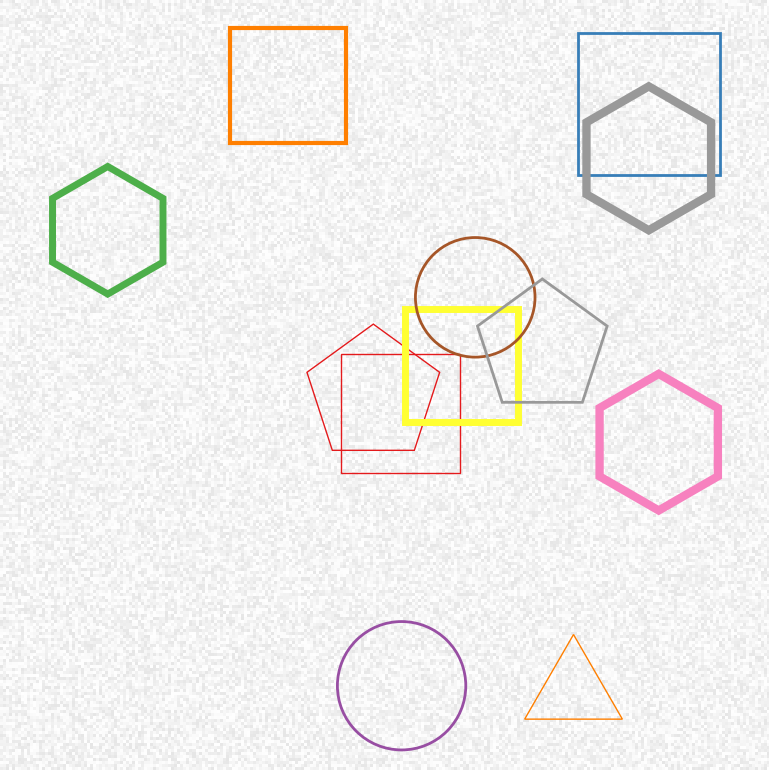[{"shape": "square", "thickness": 0.5, "radius": 0.39, "center": [0.52, 0.463]}, {"shape": "pentagon", "thickness": 0.5, "radius": 0.45, "center": [0.485, 0.488]}, {"shape": "square", "thickness": 1, "radius": 0.46, "center": [0.843, 0.865]}, {"shape": "hexagon", "thickness": 2.5, "radius": 0.41, "center": [0.14, 0.701]}, {"shape": "circle", "thickness": 1, "radius": 0.42, "center": [0.522, 0.109]}, {"shape": "square", "thickness": 1.5, "radius": 0.37, "center": [0.374, 0.889]}, {"shape": "triangle", "thickness": 0.5, "radius": 0.37, "center": [0.745, 0.103]}, {"shape": "square", "thickness": 2.5, "radius": 0.37, "center": [0.599, 0.525]}, {"shape": "circle", "thickness": 1, "radius": 0.39, "center": [0.617, 0.614]}, {"shape": "hexagon", "thickness": 3, "radius": 0.44, "center": [0.855, 0.426]}, {"shape": "hexagon", "thickness": 3, "radius": 0.47, "center": [0.843, 0.794]}, {"shape": "pentagon", "thickness": 1, "radius": 0.44, "center": [0.704, 0.549]}]